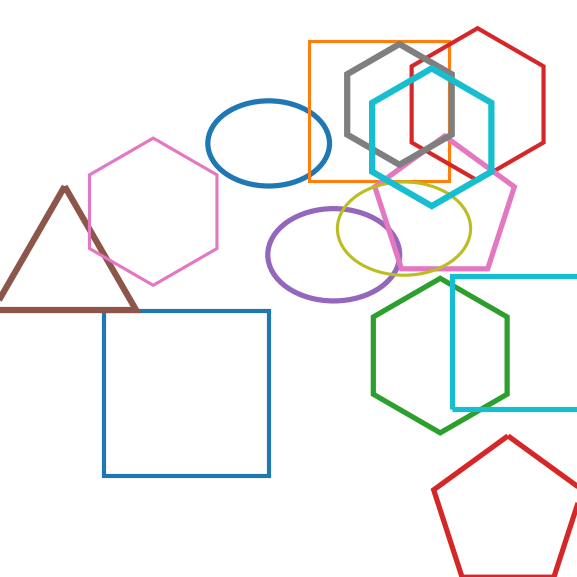[{"shape": "square", "thickness": 2, "radius": 0.71, "center": [0.323, 0.318]}, {"shape": "oval", "thickness": 2.5, "radius": 0.53, "center": [0.465, 0.751]}, {"shape": "square", "thickness": 1.5, "radius": 0.61, "center": [0.656, 0.807]}, {"shape": "hexagon", "thickness": 2.5, "radius": 0.67, "center": [0.762, 0.383]}, {"shape": "hexagon", "thickness": 2, "radius": 0.66, "center": [0.827, 0.818]}, {"shape": "pentagon", "thickness": 2.5, "radius": 0.68, "center": [0.88, 0.109]}, {"shape": "oval", "thickness": 2.5, "radius": 0.57, "center": [0.578, 0.558]}, {"shape": "triangle", "thickness": 3, "radius": 0.71, "center": [0.112, 0.534]}, {"shape": "pentagon", "thickness": 2.5, "radius": 0.64, "center": [0.77, 0.636]}, {"shape": "hexagon", "thickness": 1.5, "radius": 0.64, "center": [0.265, 0.633]}, {"shape": "hexagon", "thickness": 3, "radius": 0.52, "center": [0.692, 0.818]}, {"shape": "oval", "thickness": 1.5, "radius": 0.58, "center": [0.7, 0.603]}, {"shape": "square", "thickness": 2.5, "radius": 0.58, "center": [0.898, 0.406]}, {"shape": "hexagon", "thickness": 3, "radius": 0.6, "center": [0.748, 0.762]}]